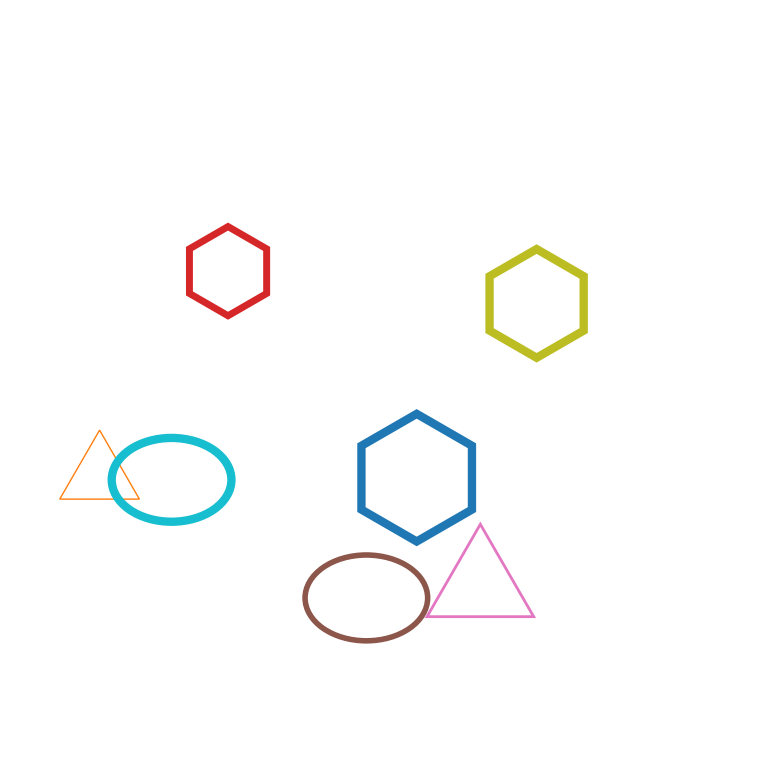[{"shape": "hexagon", "thickness": 3, "radius": 0.41, "center": [0.541, 0.38]}, {"shape": "triangle", "thickness": 0.5, "radius": 0.3, "center": [0.129, 0.382]}, {"shape": "hexagon", "thickness": 2.5, "radius": 0.29, "center": [0.296, 0.648]}, {"shape": "oval", "thickness": 2, "radius": 0.4, "center": [0.476, 0.223]}, {"shape": "triangle", "thickness": 1, "radius": 0.4, "center": [0.624, 0.239]}, {"shape": "hexagon", "thickness": 3, "radius": 0.35, "center": [0.697, 0.606]}, {"shape": "oval", "thickness": 3, "radius": 0.39, "center": [0.223, 0.377]}]